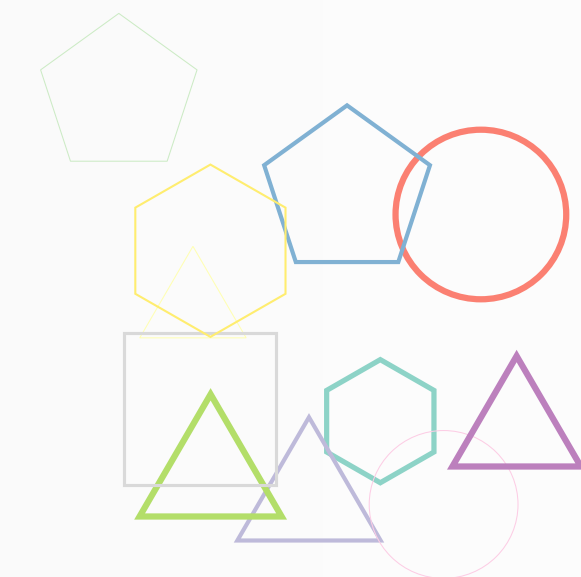[{"shape": "hexagon", "thickness": 2.5, "radius": 0.53, "center": [0.654, 0.27]}, {"shape": "triangle", "thickness": 0.5, "radius": 0.53, "center": [0.332, 0.467]}, {"shape": "triangle", "thickness": 2, "radius": 0.71, "center": [0.532, 0.134]}, {"shape": "circle", "thickness": 3, "radius": 0.73, "center": [0.827, 0.628]}, {"shape": "pentagon", "thickness": 2, "radius": 0.75, "center": [0.597, 0.667]}, {"shape": "triangle", "thickness": 3, "radius": 0.71, "center": [0.362, 0.175]}, {"shape": "circle", "thickness": 0.5, "radius": 0.64, "center": [0.763, 0.126]}, {"shape": "square", "thickness": 1.5, "radius": 0.66, "center": [0.344, 0.292]}, {"shape": "triangle", "thickness": 3, "radius": 0.64, "center": [0.889, 0.255]}, {"shape": "pentagon", "thickness": 0.5, "radius": 0.71, "center": [0.204, 0.834]}, {"shape": "hexagon", "thickness": 1, "radius": 0.75, "center": [0.362, 0.565]}]